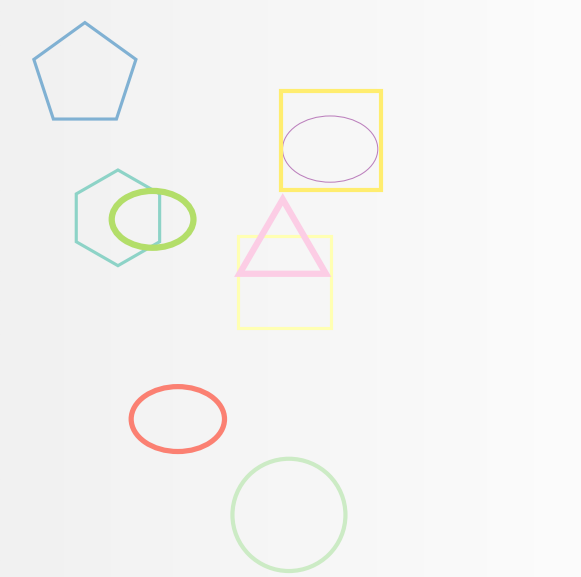[{"shape": "hexagon", "thickness": 1.5, "radius": 0.41, "center": [0.203, 0.622]}, {"shape": "square", "thickness": 1.5, "radius": 0.4, "center": [0.489, 0.51]}, {"shape": "oval", "thickness": 2.5, "radius": 0.4, "center": [0.306, 0.273]}, {"shape": "pentagon", "thickness": 1.5, "radius": 0.46, "center": [0.146, 0.868]}, {"shape": "oval", "thickness": 3, "radius": 0.35, "center": [0.263, 0.619]}, {"shape": "triangle", "thickness": 3, "radius": 0.43, "center": [0.486, 0.568]}, {"shape": "oval", "thickness": 0.5, "radius": 0.41, "center": [0.568, 0.741]}, {"shape": "circle", "thickness": 2, "radius": 0.49, "center": [0.497, 0.108]}, {"shape": "square", "thickness": 2, "radius": 0.43, "center": [0.57, 0.756]}]